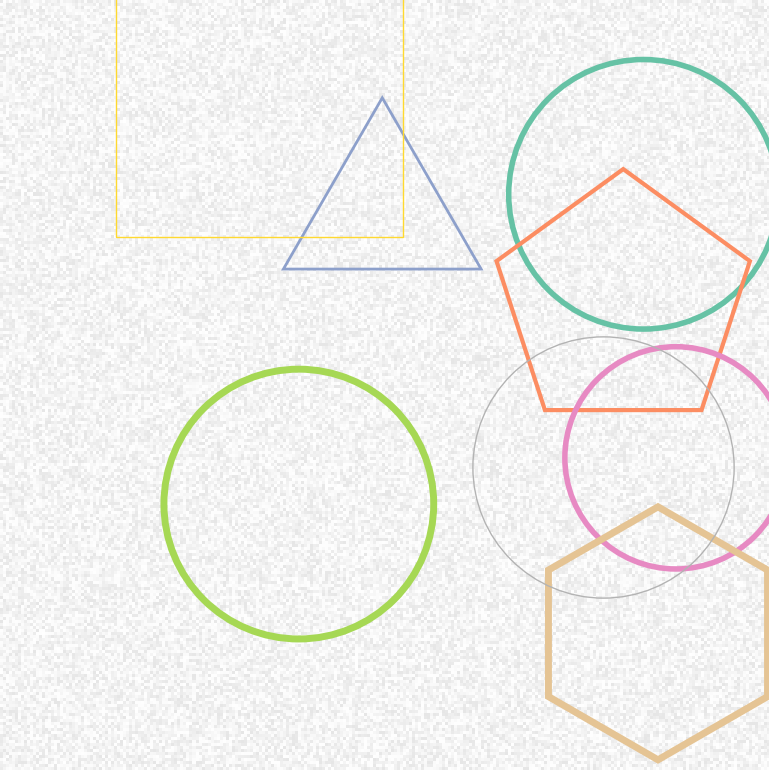[{"shape": "circle", "thickness": 2, "radius": 0.88, "center": [0.836, 0.748]}, {"shape": "pentagon", "thickness": 1.5, "radius": 0.87, "center": [0.809, 0.607]}, {"shape": "triangle", "thickness": 1, "radius": 0.74, "center": [0.496, 0.725]}, {"shape": "circle", "thickness": 2, "radius": 0.72, "center": [0.878, 0.405]}, {"shape": "circle", "thickness": 2.5, "radius": 0.88, "center": [0.388, 0.345]}, {"shape": "square", "thickness": 0.5, "radius": 0.93, "center": [0.337, 0.878]}, {"shape": "hexagon", "thickness": 2.5, "radius": 0.82, "center": [0.855, 0.177]}, {"shape": "circle", "thickness": 0.5, "radius": 0.85, "center": [0.784, 0.393]}]